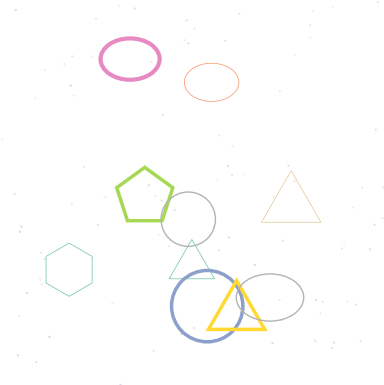[{"shape": "hexagon", "thickness": 0.5, "radius": 0.35, "center": [0.179, 0.299]}, {"shape": "triangle", "thickness": 0.5, "radius": 0.34, "center": [0.498, 0.31]}, {"shape": "oval", "thickness": 0.5, "radius": 0.35, "center": [0.55, 0.786]}, {"shape": "circle", "thickness": 2.5, "radius": 0.46, "center": [0.538, 0.205]}, {"shape": "oval", "thickness": 3, "radius": 0.38, "center": [0.338, 0.847]}, {"shape": "pentagon", "thickness": 2.5, "radius": 0.38, "center": [0.376, 0.489]}, {"shape": "triangle", "thickness": 2.5, "radius": 0.42, "center": [0.615, 0.187]}, {"shape": "triangle", "thickness": 0.5, "radius": 0.45, "center": [0.756, 0.467]}, {"shape": "circle", "thickness": 1, "radius": 0.35, "center": [0.489, 0.431]}, {"shape": "oval", "thickness": 1, "radius": 0.44, "center": [0.701, 0.227]}]